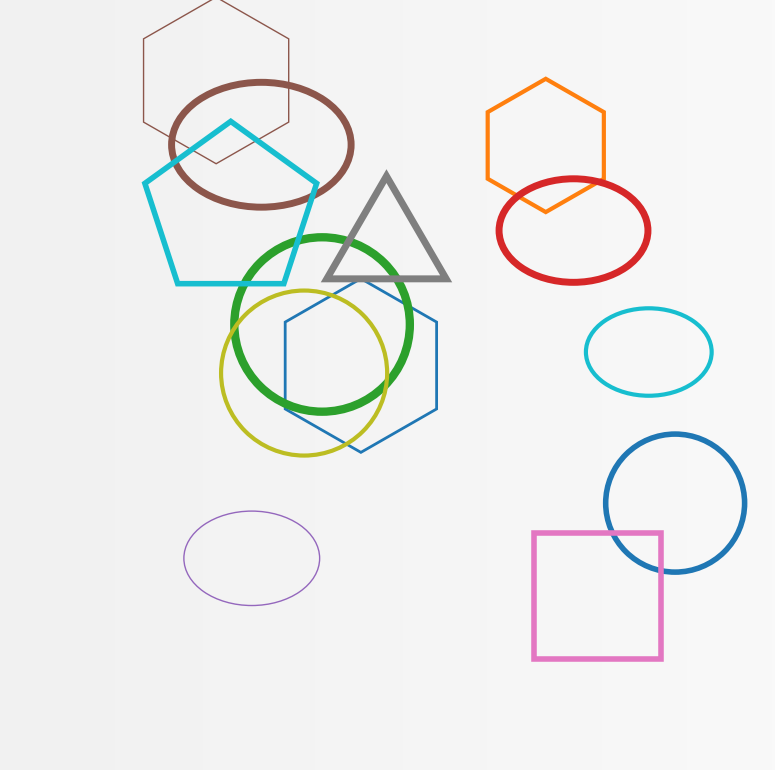[{"shape": "circle", "thickness": 2, "radius": 0.45, "center": [0.871, 0.347]}, {"shape": "hexagon", "thickness": 1, "radius": 0.56, "center": [0.466, 0.525]}, {"shape": "hexagon", "thickness": 1.5, "radius": 0.43, "center": [0.704, 0.811]}, {"shape": "circle", "thickness": 3, "radius": 0.57, "center": [0.416, 0.579]}, {"shape": "oval", "thickness": 2.5, "radius": 0.48, "center": [0.74, 0.701]}, {"shape": "oval", "thickness": 0.5, "radius": 0.44, "center": [0.325, 0.275]}, {"shape": "oval", "thickness": 2.5, "radius": 0.58, "center": [0.337, 0.812]}, {"shape": "hexagon", "thickness": 0.5, "radius": 0.54, "center": [0.279, 0.895]}, {"shape": "square", "thickness": 2, "radius": 0.41, "center": [0.771, 0.226]}, {"shape": "triangle", "thickness": 2.5, "radius": 0.44, "center": [0.499, 0.682]}, {"shape": "circle", "thickness": 1.5, "radius": 0.54, "center": [0.392, 0.516]}, {"shape": "pentagon", "thickness": 2, "radius": 0.58, "center": [0.298, 0.726]}, {"shape": "oval", "thickness": 1.5, "radius": 0.41, "center": [0.837, 0.543]}]